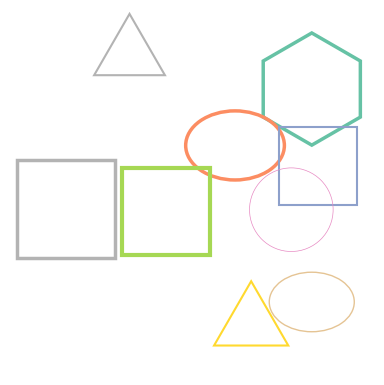[{"shape": "hexagon", "thickness": 2.5, "radius": 0.73, "center": [0.81, 0.769]}, {"shape": "oval", "thickness": 2.5, "radius": 0.64, "center": [0.61, 0.622]}, {"shape": "square", "thickness": 1.5, "radius": 0.5, "center": [0.826, 0.569]}, {"shape": "circle", "thickness": 0.5, "radius": 0.54, "center": [0.757, 0.455]}, {"shape": "square", "thickness": 3, "radius": 0.57, "center": [0.432, 0.451]}, {"shape": "triangle", "thickness": 1.5, "radius": 0.56, "center": [0.652, 0.158]}, {"shape": "oval", "thickness": 1, "radius": 0.55, "center": [0.81, 0.216]}, {"shape": "triangle", "thickness": 1.5, "radius": 0.53, "center": [0.336, 0.858]}, {"shape": "square", "thickness": 2.5, "radius": 0.64, "center": [0.173, 0.456]}]